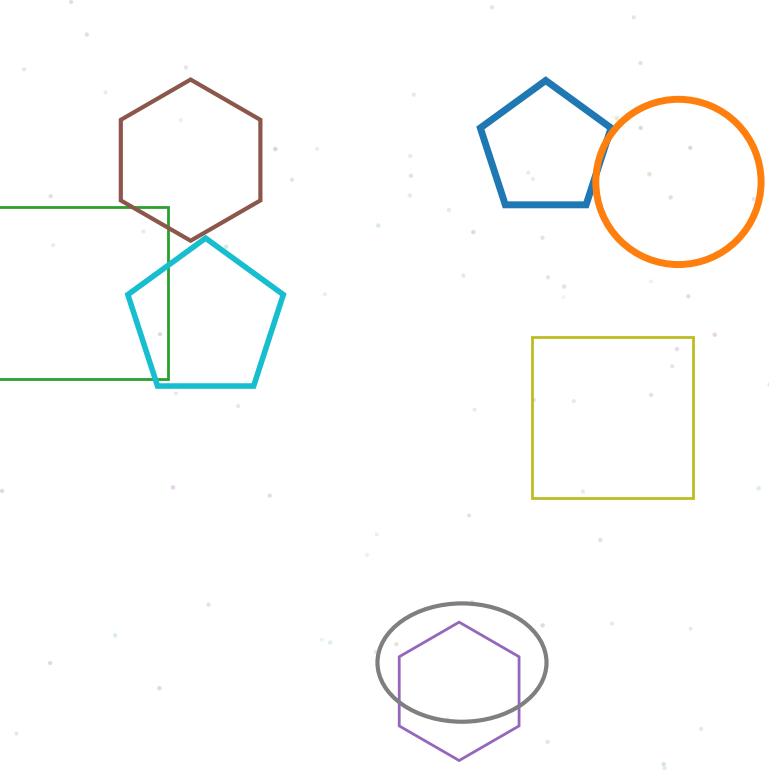[{"shape": "pentagon", "thickness": 2.5, "radius": 0.45, "center": [0.709, 0.806]}, {"shape": "circle", "thickness": 2.5, "radius": 0.54, "center": [0.881, 0.764]}, {"shape": "square", "thickness": 1, "radius": 0.56, "center": [0.107, 0.619]}, {"shape": "hexagon", "thickness": 1, "radius": 0.45, "center": [0.596, 0.102]}, {"shape": "hexagon", "thickness": 1.5, "radius": 0.52, "center": [0.248, 0.792]}, {"shape": "oval", "thickness": 1.5, "radius": 0.55, "center": [0.6, 0.14]}, {"shape": "square", "thickness": 1, "radius": 0.52, "center": [0.795, 0.457]}, {"shape": "pentagon", "thickness": 2, "radius": 0.53, "center": [0.267, 0.585]}]